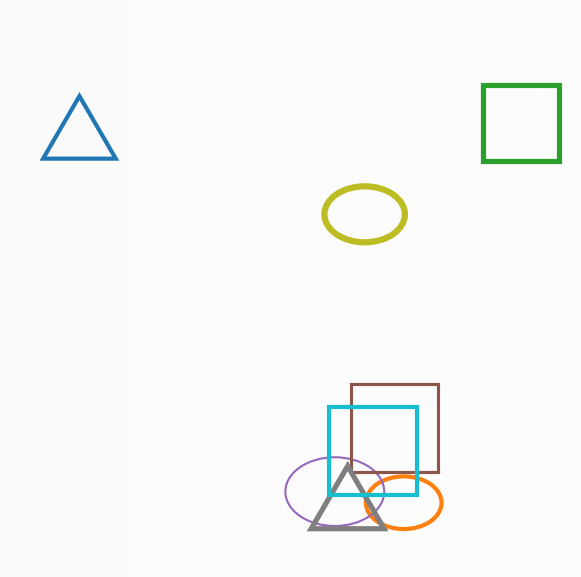[{"shape": "triangle", "thickness": 2, "radius": 0.36, "center": [0.137, 0.761]}, {"shape": "oval", "thickness": 2, "radius": 0.33, "center": [0.695, 0.129]}, {"shape": "square", "thickness": 2.5, "radius": 0.33, "center": [0.897, 0.786]}, {"shape": "oval", "thickness": 1, "radius": 0.43, "center": [0.576, 0.148]}, {"shape": "square", "thickness": 1.5, "radius": 0.38, "center": [0.679, 0.258]}, {"shape": "triangle", "thickness": 2.5, "radius": 0.36, "center": [0.598, 0.12]}, {"shape": "oval", "thickness": 3, "radius": 0.35, "center": [0.627, 0.628]}, {"shape": "square", "thickness": 2, "radius": 0.38, "center": [0.642, 0.218]}]